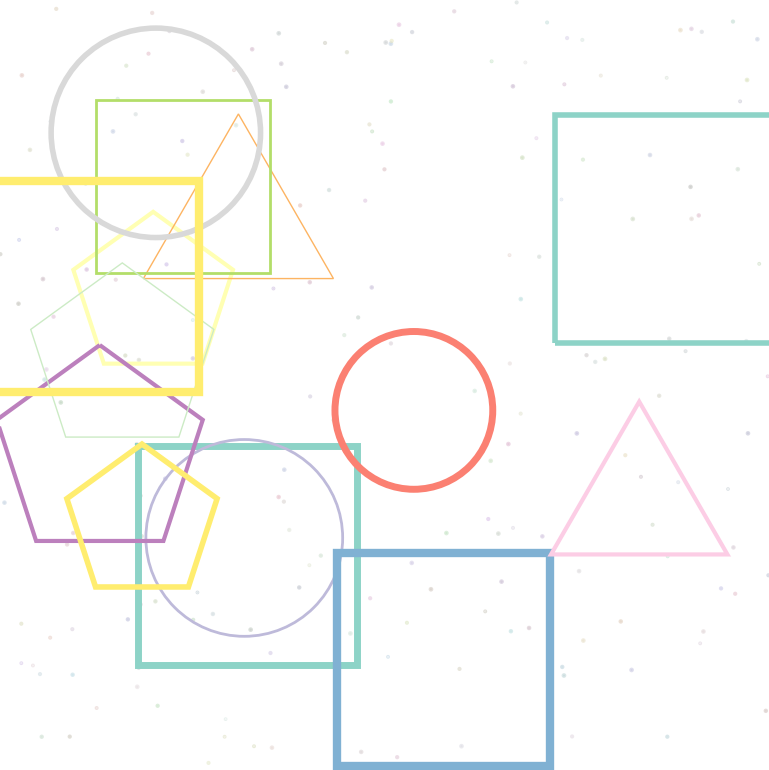[{"shape": "square", "thickness": 2, "radius": 0.74, "center": [0.869, 0.702]}, {"shape": "square", "thickness": 2.5, "radius": 0.71, "center": [0.321, 0.279]}, {"shape": "pentagon", "thickness": 1.5, "radius": 0.55, "center": [0.199, 0.616]}, {"shape": "circle", "thickness": 1, "radius": 0.64, "center": [0.317, 0.301]}, {"shape": "circle", "thickness": 2.5, "radius": 0.51, "center": [0.537, 0.467]}, {"shape": "square", "thickness": 3, "radius": 0.69, "center": [0.576, 0.144]}, {"shape": "triangle", "thickness": 0.5, "radius": 0.71, "center": [0.31, 0.709]}, {"shape": "square", "thickness": 1, "radius": 0.56, "center": [0.238, 0.758]}, {"shape": "triangle", "thickness": 1.5, "radius": 0.66, "center": [0.83, 0.346]}, {"shape": "circle", "thickness": 2, "radius": 0.68, "center": [0.202, 0.828]}, {"shape": "pentagon", "thickness": 1.5, "radius": 0.7, "center": [0.13, 0.411]}, {"shape": "pentagon", "thickness": 0.5, "radius": 0.63, "center": [0.159, 0.534]}, {"shape": "square", "thickness": 3, "radius": 0.69, "center": [0.121, 0.628]}, {"shape": "pentagon", "thickness": 2, "radius": 0.51, "center": [0.184, 0.321]}]